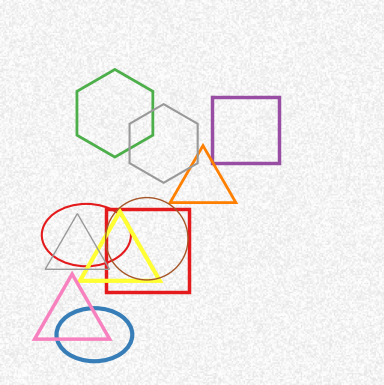[{"shape": "square", "thickness": 2.5, "radius": 0.54, "center": [0.383, 0.349]}, {"shape": "oval", "thickness": 1.5, "radius": 0.58, "center": [0.224, 0.389]}, {"shape": "oval", "thickness": 3, "radius": 0.49, "center": [0.245, 0.131]}, {"shape": "hexagon", "thickness": 2, "radius": 0.57, "center": [0.298, 0.706]}, {"shape": "square", "thickness": 2.5, "radius": 0.43, "center": [0.637, 0.662]}, {"shape": "triangle", "thickness": 2, "radius": 0.49, "center": [0.527, 0.523]}, {"shape": "triangle", "thickness": 3, "radius": 0.6, "center": [0.311, 0.331]}, {"shape": "circle", "thickness": 1, "radius": 0.53, "center": [0.381, 0.38]}, {"shape": "triangle", "thickness": 2.5, "radius": 0.56, "center": [0.187, 0.175]}, {"shape": "triangle", "thickness": 1, "radius": 0.48, "center": [0.201, 0.349]}, {"shape": "hexagon", "thickness": 1.5, "radius": 0.51, "center": [0.425, 0.627]}]